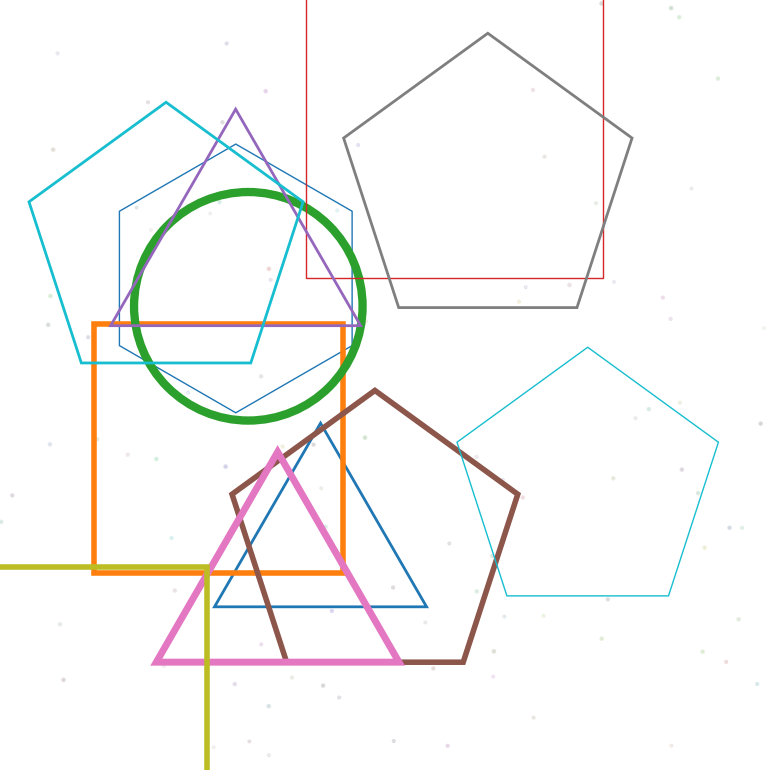[{"shape": "triangle", "thickness": 1, "radius": 0.8, "center": [0.416, 0.291]}, {"shape": "hexagon", "thickness": 0.5, "radius": 0.87, "center": [0.306, 0.638]}, {"shape": "square", "thickness": 2, "radius": 0.81, "center": [0.284, 0.418]}, {"shape": "circle", "thickness": 3, "radius": 0.74, "center": [0.322, 0.602]}, {"shape": "square", "thickness": 0.5, "radius": 0.96, "center": [0.59, 0.832]}, {"shape": "triangle", "thickness": 1, "radius": 0.94, "center": [0.306, 0.671]}, {"shape": "pentagon", "thickness": 2, "radius": 0.98, "center": [0.487, 0.298]}, {"shape": "triangle", "thickness": 2.5, "radius": 0.91, "center": [0.361, 0.231]}, {"shape": "pentagon", "thickness": 1, "radius": 0.98, "center": [0.634, 0.76]}, {"shape": "square", "thickness": 2, "radius": 0.75, "center": [0.12, 0.114]}, {"shape": "pentagon", "thickness": 0.5, "radius": 0.89, "center": [0.763, 0.371]}, {"shape": "pentagon", "thickness": 1, "radius": 0.94, "center": [0.216, 0.68]}]